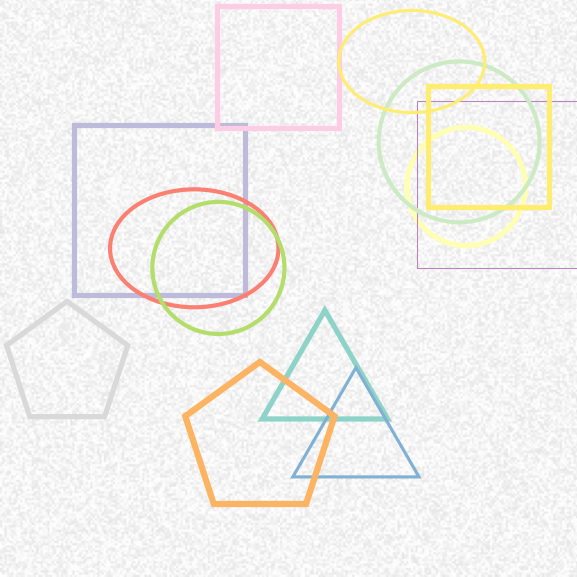[{"shape": "triangle", "thickness": 2.5, "radius": 0.63, "center": [0.563, 0.336]}, {"shape": "circle", "thickness": 2.5, "radius": 0.51, "center": [0.807, 0.676]}, {"shape": "square", "thickness": 2.5, "radius": 0.74, "center": [0.277, 0.635]}, {"shape": "oval", "thickness": 2, "radius": 0.73, "center": [0.336, 0.569]}, {"shape": "triangle", "thickness": 1.5, "radius": 0.63, "center": [0.616, 0.236]}, {"shape": "pentagon", "thickness": 3, "radius": 0.68, "center": [0.45, 0.236]}, {"shape": "circle", "thickness": 2, "radius": 0.57, "center": [0.378, 0.535]}, {"shape": "square", "thickness": 2.5, "radius": 0.53, "center": [0.481, 0.884]}, {"shape": "pentagon", "thickness": 2.5, "radius": 0.55, "center": [0.116, 0.367]}, {"shape": "square", "thickness": 0.5, "radius": 0.72, "center": [0.866, 0.68]}, {"shape": "circle", "thickness": 2, "radius": 0.7, "center": [0.795, 0.754]}, {"shape": "square", "thickness": 2.5, "radius": 0.52, "center": [0.845, 0.746]}, {"shape": "oval", "thickness": 1.5, "radius": 0.63, "center": [0.713, 0.893]}]